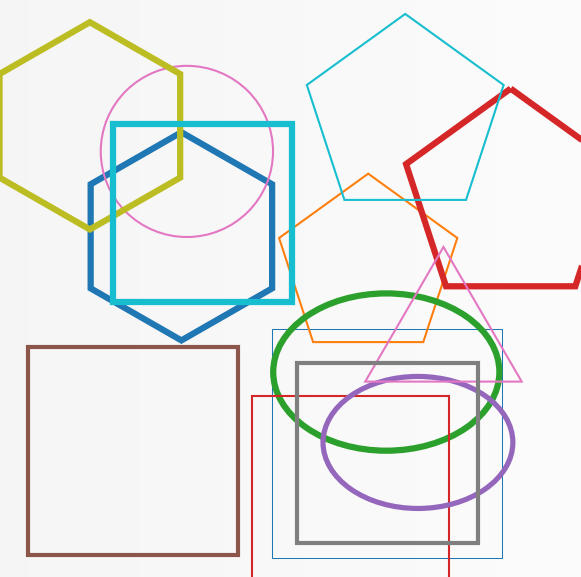[{"shape": "square", "thickness": 0.5, "radius": 0.99, "center": [0.665, 0.231]}, {"shape": "hexagon", "thickness": 3, "radius": 0.9, "center": [0.312, 0.59]}, {"shape": "pentagon", "thickness": 1, "radius": 0.81, "center": [0.633, 0.537]}, {"shape": "oval", "thickness": 3, "radius": 0.97, "center": [0.665, 0.355]}, {"shape": "pentagon", "thickness": 3, "radius": 0.95, "center": [0.879, 0.656]}, {"shape": "square", "thickness": 1, "radius": 0.85, "center": [0.603, 0.145]}, {"shape": "oval", "thickness": 2.5, "radius": 0.82, "center": [0.719, 0.233]}, {"shape": "square", "thickness": 2, "radius": 0.9, "center": [0.229, 0.217]}, {"shape": "triangle", "thickness": 1, "radius": 0.78, "center": [0.763, 0.416]}, {"shape": "circle", "thickness": 1, "radius": 0.74, "center": [0.322, 0.737]}, {"shape": "square", "thickness": 2, "radius": 0.78, "center": [0.666, 0.215]}, {"shape": "hexagon", "thickness": 3, "radius": 0.9, "center": [0.155, 0.781]}, {"shape": "pentagon", "thickness": 1, "radius": 0.89, "center": [0.697, 0.797]}, {"shape": "square", "thickness": 3, "radius": 0.77, "center": [0.349, 0.631]}]